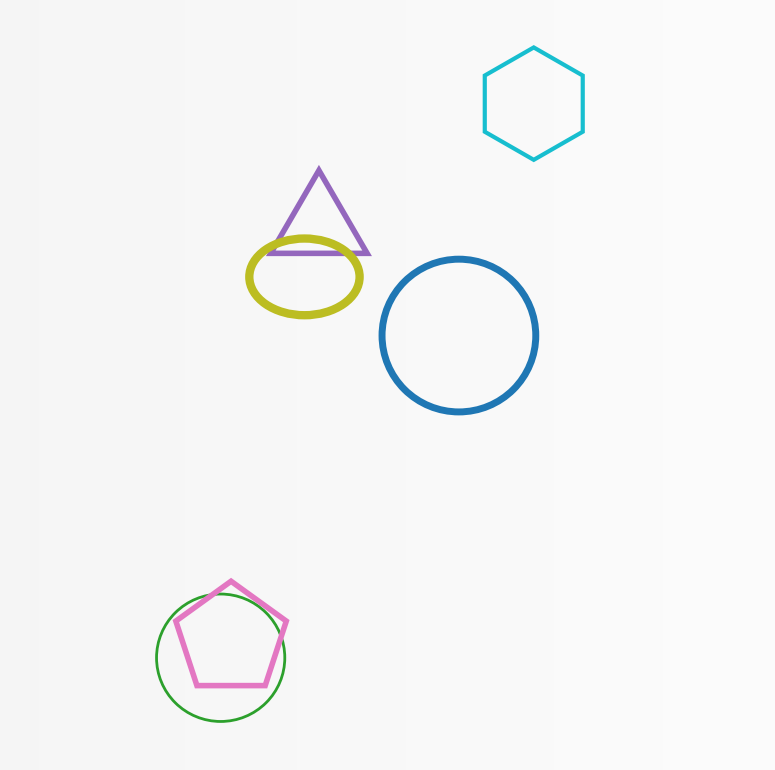[{"shape": "circle", "thickness": 2.5, "radius": 0.5, "center": [0.592, 0.564]}, {"shape": "circle", "thickness": 1, "radius": 0.41, "center": [0.285, 0.146]}, {"shape": "triangle", "thickness": 2, "radius": 0.36, "center": [0.412, 0.707]}, {"shape": "pentagon", "thickness": 2, "radius": 0.37, "center": [0.298, 0.17]}, {"shape": "oval", "thickness": 3, "radius": 0.36, "center": [0.393, 0.64]}, {"shape": "hexagon", "thickness": 1.5, "radius": 0.36, "center": [0.689, 0.865]}]